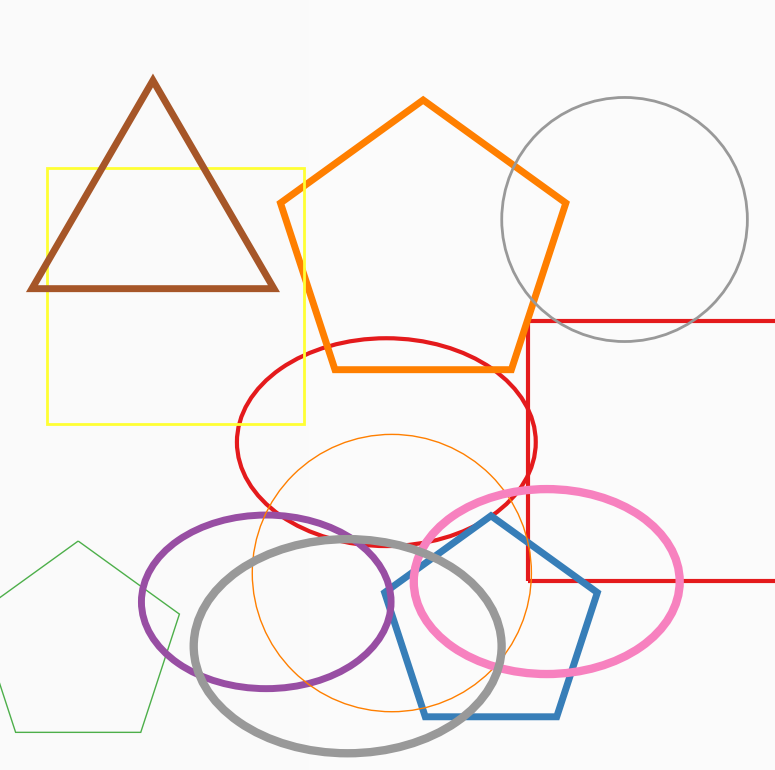[{"shape": "square", "thickness": 1.5, "radius": 0.84, "center": [0.85, 0.414]}, {"shape": "oval", "thickness": 1.5, "radius": 0.96, "center": [0.499, 0.426]}, {"shape": "pentagon", "thickness": 2.5, "radius": 0.72, "center": [0.634, 0.186]}, {"shape": "pentagon", "thickness": 0.5, "radius": 0.69, "center": [0.101, 0.16]}, {"shape": "oval", "thickness": 2.5, "radius": 0.81, "center": [0.344, 0.218]}, {"shape": "circle", "thickness": 0.5, "radius": 0.9, "center": [0.506, 0.256]}, {"shape": "pentagon", "thickness": 2.5, "radius": 0.97, "center": [0.546, 0.677]}, {"shape": "square", "thickness": 1, "radius": 0.83, "center": [0.226, 0.615]}, {"shape": "triangle", "thickness": 2.5, "radius": 0.9, "center": [0.197, 0.715]}, {"shape": "oval", "thickness": 3, "radius": 0.86, "center": [0.705, 0.245]}, {"shape": "circle", "thickness": 1, "radius": 0.79, "center": [0.806, 0.715]}, {"shape": "oval", "thickness": 3, "radius": 0.99, "center": [0.449, 0.161]}]